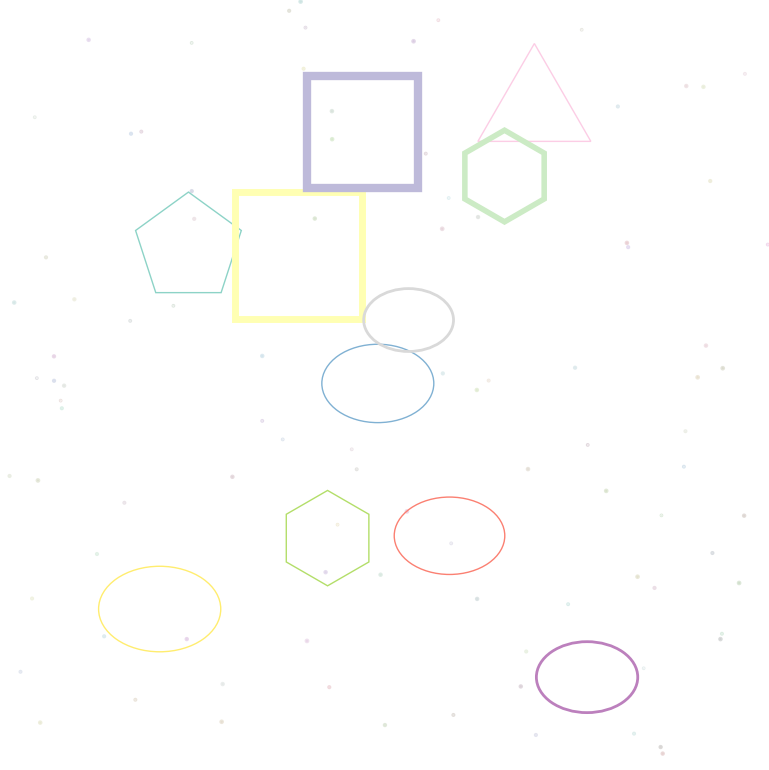[{"shape": "pentagon", "thickness": 0.5, "radius": 0.36, "center": [0.245, 0.678]}, {"shape": "square", "thickness": 2.5, "radius": 0.41, "center": [0.388, 0.668]}, {"shape": "square", "thickness": 3, "radius": 0.36, "center": [0.471, 0.829]}, {"shape": "oval", "thickness": 0.5, "radius": 0.36, "center": [0.584, 0.304]}, {"shape": "oval", "thickness": 0.5, "radius": 0.36, "center": [0.491, 0.502]}, {"shape": "hexagon", "thickness": 0.5, "radius": 0.31, "center": [0.425, 0.301]}, {"shape": "triangle", "thickness": 0.5, "radius": 0.42, "center": [0.694, 0.859]}, {"shape": "oval", "thickness": 1, "radius": 0.29, "center": [0.531, 0.584]}, {"shape": "oval", "thickness": 1, "radius": 0.33, "center": [0.762, 0.121]}, {"shape": "hexagon", "thickness": 2, "radius": 0.3, "center": [0.655, 0.771]}, {"shape": "oval", "thickness": 0.5, "radius": 0.4, "center": [0.207, 0.209]}]